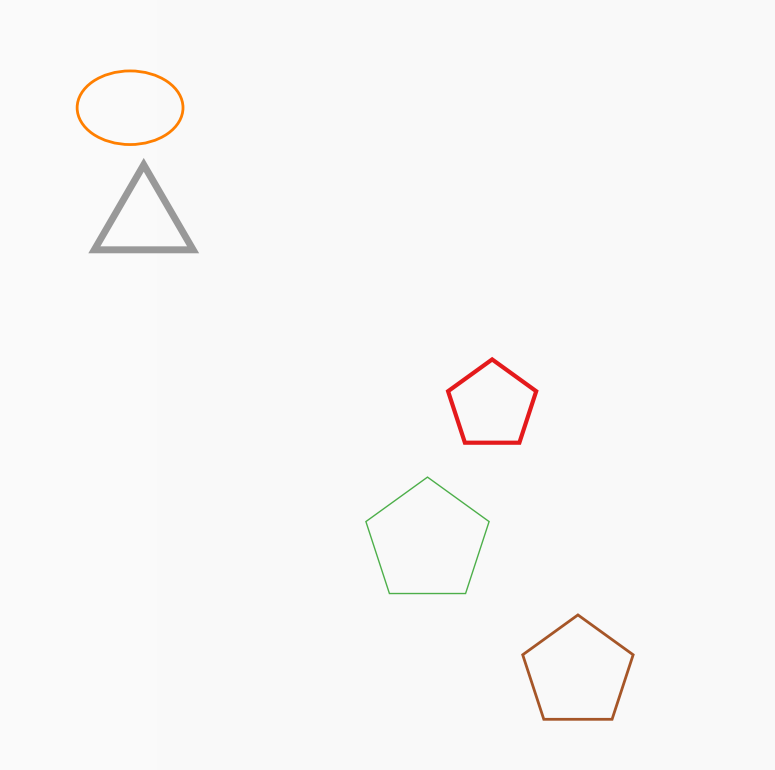[{"shape": "pentagon", "thickness": 1.5, "radius": 0.3, "center": [0.635, 0.473]}, {"shape": "pentagon", "thickness": 0.5, "radius": 0.42, "center": [0.552, 0.297]}, {"shape": "oval", "thickness": 1, "radius": 0.34, "center": [0.168, 0.86]}, {"shape": "pentagon", "thickness": 1, "radius": 0.37, "center": [0.746, 0.126]}, {"shape": "triangle", "thickness": 2.5, "radius": 0.37, "center": [0.185, 0.712]}]